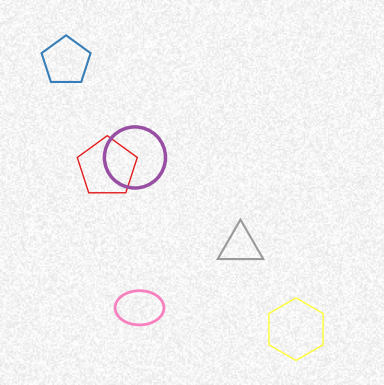[{"shape": "pentagon", "thickness": 1, "radius": 0.41, "center": [0.279, 0.566]}, {"shape": "pentagon", "thickness": 1.5, "radius": 0.33, "center": [0.172, 0.841]}, {"shape": "circle", "thickness": 2.5, "radius": 0.4, "center": [0.351, 0.591]}, {"shape": "hexagon", "thickness": 1, "radius": 0.41, "center": [0.769, 0.145]}, {"shape": "oval", "thickness": 2, "radius": 0.32, "center": [0.362, 0.201]}, {"shape": "triangle", "thickness": 1.5, "radius": 0.34, "center": [0.625, 0.361]}]